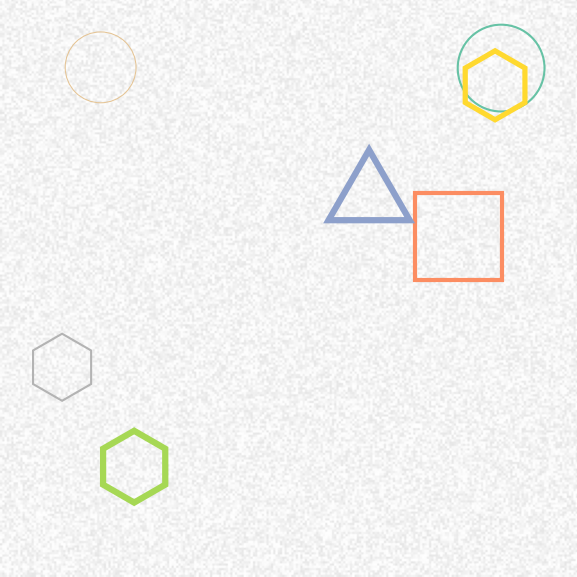[{"shape": "circle", "thickness": 1, "radius": 0.38, "center": [0.868, 0.881]}, {"shape": "square", "thickness": 2, "radius": 0.38, "center": [0.794, 0.59]}, {"shape": "triangle", "thickness": 3, "radius": 0.41, "center": [0.639, 0.658]}, {"shape": "hexagon", "thickness": 3, "radius": 0.31, "center": [0.232, 0.191]}, {"shape": "hexagon", "thickness": 2.5, "radius": 0.3, "center": [0.857, 0.851]}, {"shape": "circle", "thickness": 0.5, "radius": 0.31, "center": [0.174, 0.882]}, {"shape": "hexagon", "thickness": 1, "radius": 0.29, "center": [0.108, 0.363]}]